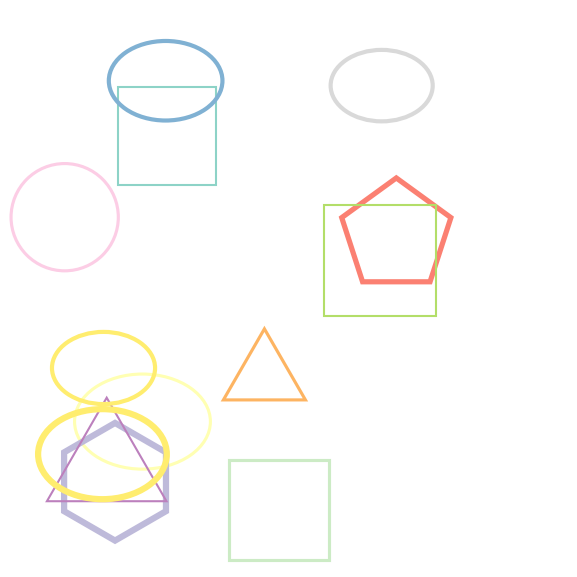[{"shape": "square", "thickness": 1, "radius": 0.43, "center": [0.289, 0.764]}, {"shape": "oval", "thickness": 1.5, "radius": 0.59, "center": [0.247, 0.269]}, {"shape": "hexagon", "thickness": 3, "radius": 0.51, "center": [0.199, 0.165]}, {"shape": "pentagon", "thickness": 2.5, "radius": 0.5, "center": [0.686, 0.592]}, {"shape": "oval", "thickness": 2, "radius": 0.49, "center": [0.287, 0.859]}, {"shape": "triangle", "thickness": 1.5, "radius": 0.41, "center": [0.458, 0.348]}, {"shape": "square", "thickness": 1, "radius": 0.48, "center": [0.658, 0.548]}, {"shape": "circle", "thickness": 1.5, "radius": 0.46, "center": [0.112, 0.623]}, {"shape": "oval", "thickness": 2, "radius": 0.44, "center": [0.661, 0.851]}, {"shape": "triangle", "thickness": 1, "radius": 0.6, "center": [0.185, 0.191]}, {"shape": "square", "thickness": 1.5, "radius": 0.43, "center": [0.483, 0.116]}, {"shape": "oval", "thickness": 2, "radius": 0.45, "center": [0.179, 0.362]}, {"shape": "oval", "thickness": 3, "radius": 0.56, "center": [0.177, 0.213]}]